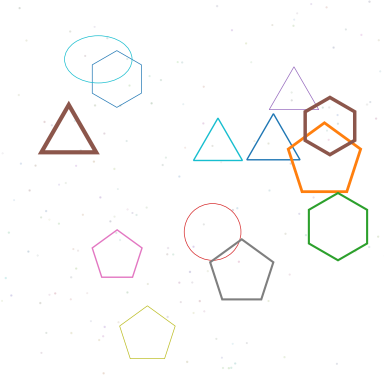[{"shape": "triangle", "thickness": 1, "radius": 0.4, "center": [0.71, 0.625]}, {"shape": "hexagon", "thickness": 0.5, "radius": 0.37, "center": [0.303, 0.795]}, {"shape": "pentagon", "thickness": 2, "radius": 0.49, "center": [0.843, 0.582]}, {"shape": "hexagon", "thickness": 1.5, "radius": 0.44, "center": [0.878, 0.411]}, {"shape": "circle", "thickness": 0.5, "radius": 0.37, "center": [0.552, 0.398]}, {"shape": "triangle", "thickness": 0.5, "radius": 0.37, "center": [0.764, 0.752]}, {"shape": "triangle", "thickness": 3, "radius": 0.41, "center": [0.179, 0.645]}, {"shape": "hexagon", "thickness": 2.5, "radius": 0.37, "center": [0.857, 0.673]}, {"shape": "pentagon", "thickness": 1, "radius": 0.34, "center": [0.304, 0.335]}, {"shape": "pentagon", "thickness": 1.5, "radius": 0.43, "center": [0.628, 0.292]}, {"shape": "pentagon", "thickness": 0.5, "radius": 0.38, "center": [0.383, 0.13]}, {"shape": "triangle", "thickness": 1, "radius": 0.37, "center": [0.566, 0.62]}, {"shape": "oval", "thickness": 0.5, "radius": 0.44, "center": [0.255, 0.846]}]